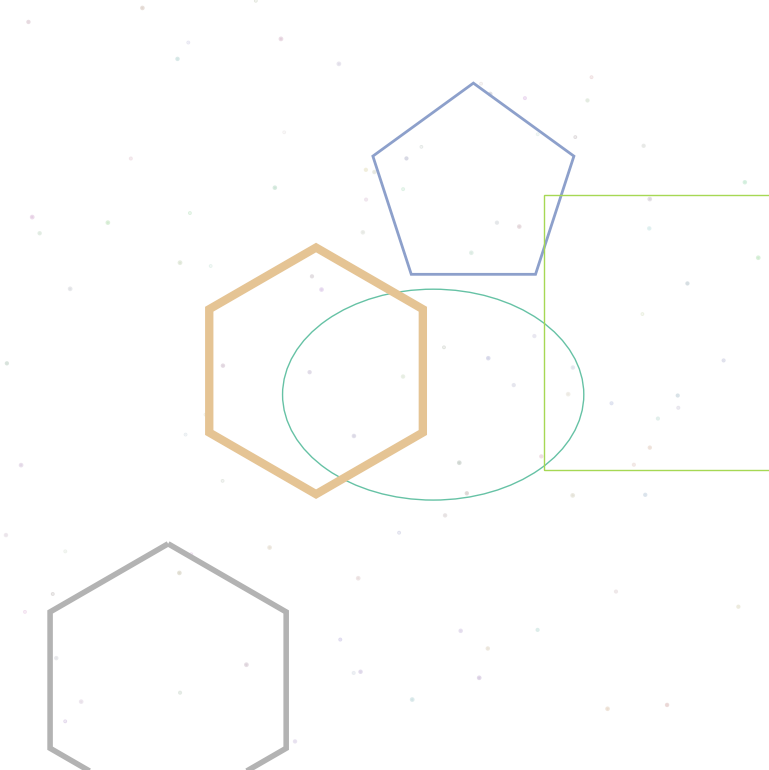[{"shape": "oval", "thickness": 0.5, "radius": 0.98, "center": [0.563, 0.487]}, {"shape": "pentagon", "thickness": 1, "radius": 0.69, "center": [0.615, 0.755]}, {"shape": "square", "thickness": 0.5, "radius": 0.89, "center": [0.885, 0.568]}, {"shape": "hexagon", "thickness": 3, "radius": 0.8, "center": [0.41, 0.518]}, {"shape": "hexagon", "thickness": 2, "radius": 0.89, "center": [0.218, 0.117]}]